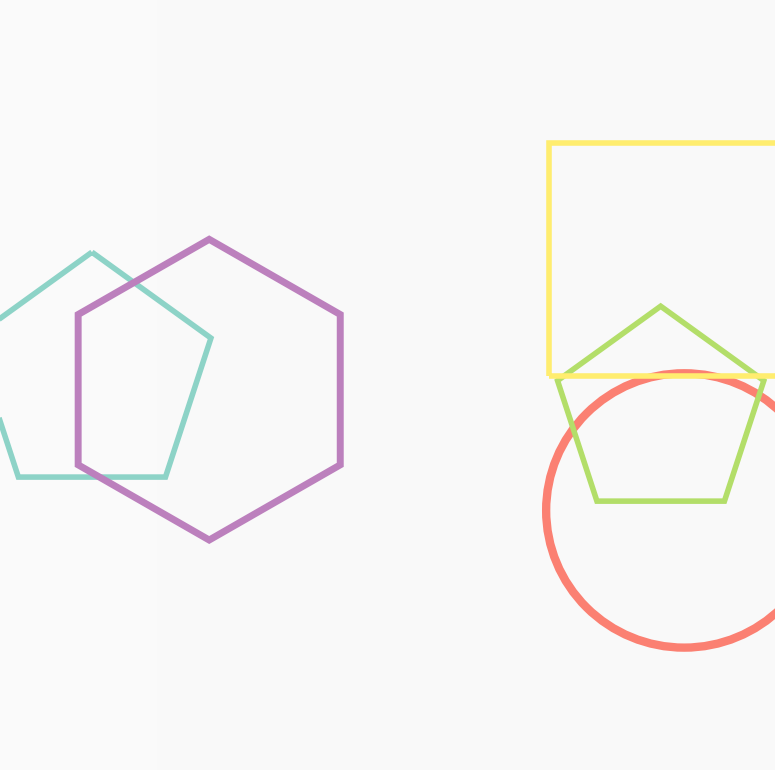[{"shape": "pentagon", "thickness": 2, "radius": 0.81, "center": [0.119, 0.511]}, {"shape": "circle", "thickness": 3, "radius": 0.89, "center": [0.883, 0.337]}, {"shape": "pentagon", "thickness": 2, "radius": 0.7, "center": [0.852, 0.462]}, {"shape": "hexagon", "thickness": 2.5, "radius": 0.98, "center": [0.27, 0.494]}, {"shape": "square", "thickness": 2, "radius": 0.76, "center": [0.86, 0.663]}]